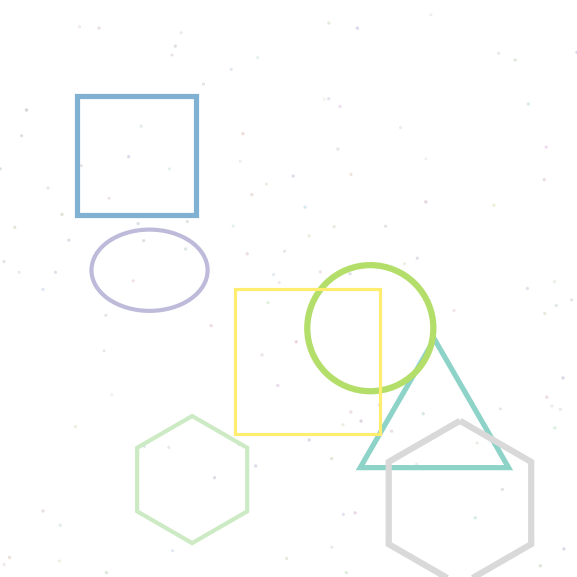[{"shape": "triangle", "thickness": 2.5, "radius": 0.74, "center": [0.752, 0.264]}, {"shape": "oval", "thickness": 2, "radius": 0.5, "center": [0.259, 0.531]}, {"shape": "square", "thickness": 2.5, "radius": 0.52, "center": [0.237, 0.73]}, {"shape": "circle", "thickness": 3, "radius": 0.55, "center": [0.641, 0.431]}, {"shape": "hexagon", "thickness": 3, "radius": 0.71, "center": [0.796, 0.128]}, {"shape": "hexagon", "thickness": 2, "radius": 0.55, "center": [0.333, 0.169]}, {"shape": "square", "thickness": 1.5, "radius": 0.63, "center": [0.532, 0.373]}]